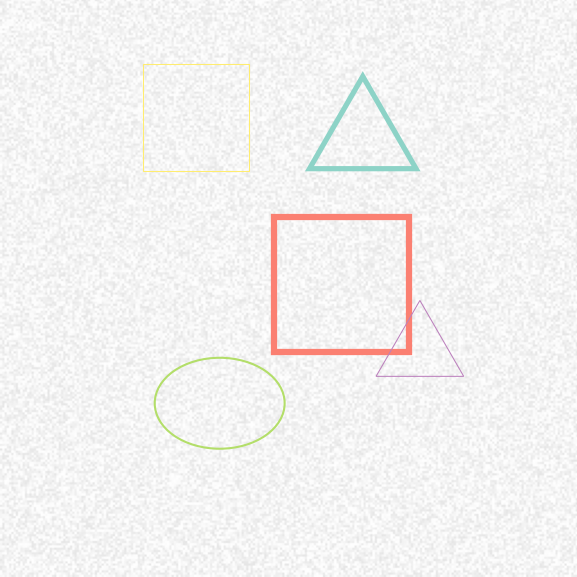[{"shape": "triangle", "thickness": 2.5, "radius": 0.53, "center": [0.628, 0.76]}, {"shape": "square", "thickness": 3, "radius": 0.58, "center": [0.592, 0.507]}, {"shape": "oval", "thickness": 1, "radius": 0.56, "center": [0.38, 0.301]}, {"shape": "triangle", "thickness": 0.5, "radius": 0.44, "center": [0.727, 0.391]}, {"shape": "square", "thickness": 0.5, "radius": 0.46, "center": [0.339, 0.796]}]